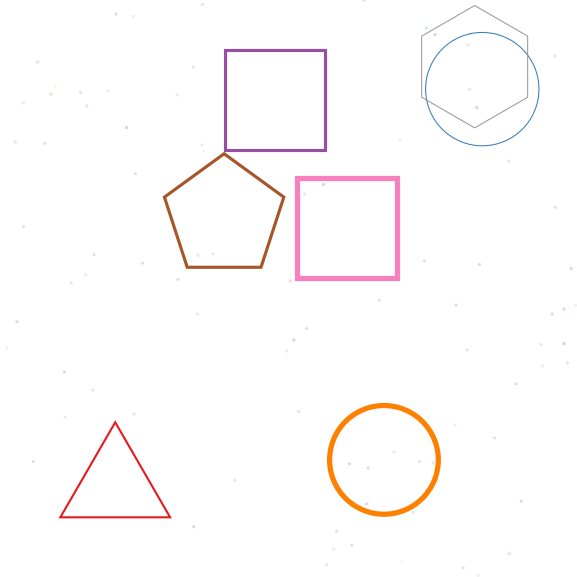[{"shape": "triangle", "thickness": 1, "radius": 0.55, "center": [0.2, 0.158]}, {"shape": "circle", "thickness": 0.5, "radius": 0.49, "center": [0.835, 0.845]}, {"shape": "square", "thickness": 1.5, "radius": 0.43, "center": [0.476, 0.826]}, {"shape": "circle", "thickness": 2.5, "radius": 0.47, "center": [0.665, 0.203]}, {"shape": "pentagon", "thickness": 1.5, "radius": 0.54, "center": [0.388, 0.624]}, {"shape": "square", "thickness": 2.5, "radius": 0.43, "center": [0.6, 0.605]}, {"shape": "hexagon", "thickness": 0.5, "radius": 0.53, "center": [0.822, 0.884]}]